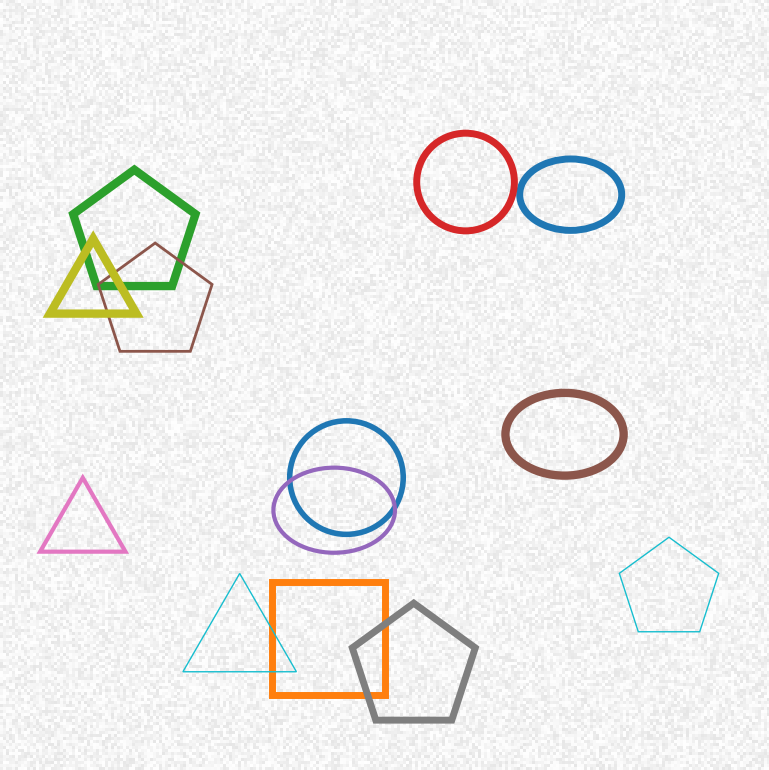[{"shape": "circle", "thickness": 2, "radius": 0.37, "center": [0.45, 0.38]}, {"shape": "oval", "thickness": 2.5, "radius": 0.33, "center": [0.741, 0.747]}, {"shape": "square", "thickness": 2.5, "radius": 0.37, "center": [0.427, 0.171]}, {"shape": "pentagon", "thickness": 3, "radius": 0.42, "center": [0.174, 0.696]}, {"shape": "circle", "thickness": 2.5, "radius": 0.32, "center": [0.605, 0.764]}, {"shape": "oval", "thickness": 1.5, "radius": 0.39, "center": [0.434, 0.337]}, {"shape": "pentagon", "thickness": 1, "radius": 0.39, "center": [0.202, 0.607]}, {"shape": "oval", "thickness": 3, "radius": 0.38, "center": [0.733, 0.436]}, {"shape": "triangle", "thickness": 1.5, "radius": 0.32, "center": [0.107, 0.316]}, {"shape": "pentagon", "thickness": 2.5, "radius": 0.42, "center": [0.537, 0.133]}, {"shape": "triangle", "thickness": 3, "radius": 0.32, "center": [0.121, 0.625]}, {"shape": "triangle", "thickness": 0.5, "radius": 0.43, "center": [0.311, 0.17]}, {"shape": "pentagon", "thickness": 0.5, "radius": 0.34, "center": [0.869, 0.234]}]